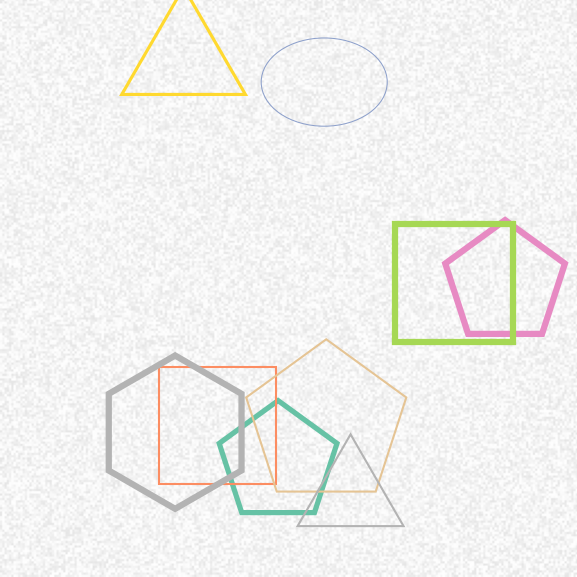[{"shape": "pentagon", "thickness": 2.5, "radius": 0.54, "center": [0.482, 0.198]}, {"shape": "square", "thickness": 1, "radius": 0.51, "center": [0.376, 0.262]}, {"shape": "oval", "thickness": 0.5, "radius": 0.55, "center": [0.561, 0.857]}, {"shape": "pentagon", "thickness": 3, "radius": 0.54, "center": [0.875, 0.509]}, {"shape": "square", "thickness": 3, "radius": 0.51, "center": [0.786, 0.509]}, {"shape": "triangle", "thickness": 1.5, "radius": 0.62, "center": [0.318, 0.897]}, {"shape": "pentagon", "thickness": 1, "radius": 0.73, "center": [0.565, 0.266]}, {"shape": "triangle", "thickness": 1, "radius": 0.53, "center": [0.607, 0.141]}, {"shape": "hexagon", "thickness": 3, "radius": 0.66, "center": [0.303, 0.251]}]